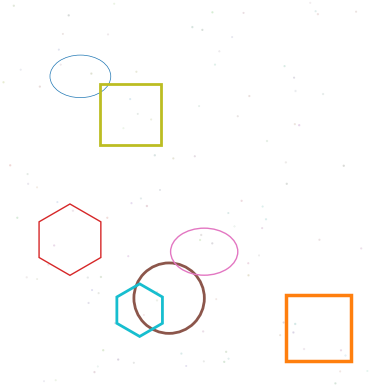[{"shape": "oval", "thickness": 0.5, "radius": 0.39, "center": [0.209, 0.802]}, {"shape": "square", "thickness": 2.5, "radius": 0.43, "center": [0.827, 0.148]}, {"shape": "hexagon", "thickness": 1, "radius": 0.46, "center": [0.182, 0.378]}, {"shape": "circle", "thickness": 2, "radius": 0.46, "center": [0.439, 0.226]}, {"shape": "oval", "thickness": 1, "radius": 0.44, "center": [0.53, 0.346]}, {"shape": "square", "thickness": 2, "radius": 0.4, "center": [0.339, 0.703]}, {"shape": "hexagon", "thickness": 2, "radius": 0.34, "center": [0.363, 0.194]}]